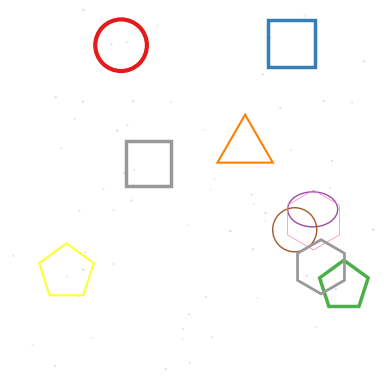[{"shape": "circle", "thickness": 3, "radius": 0.34, "center": [0.315, 0.883]}, {"shape": "square", "thickness": 2.5, "radius": 0.3, "center": [0.757, 0.888]}, {"shape": "pentagon", "thickness": 2.5, "radius": 0.33, "center": [0.893, 0.258]}, {"shape": "oval", "thickness": 1, "radius": 0.32, "center": [0.812, 0.456]}, {"shape": "triangle", "thickness": 1.5, "radius": 0.42, "center": [0.637, 0.619]}, {"shape": "pentagon", "thickness": 1.5, "radius": 0.37, "center": [0.173, 0.293]}, {"shape": "circle", "thickness": 1, "radius": 0.29, "center": [0.765, 0.403]}, {"shape": "hexagon", "thickness": 0.5, "radius": 0.39, "center": [0.814, 0.428]}, {"shape": "hexagon", "thickness": 2, "radius": 0.35, "center": [0.834, 0.307]}, {"shape": "square", "thickness": 2.5, "radius": 0.29, "center": [0.385, 0.576]}]